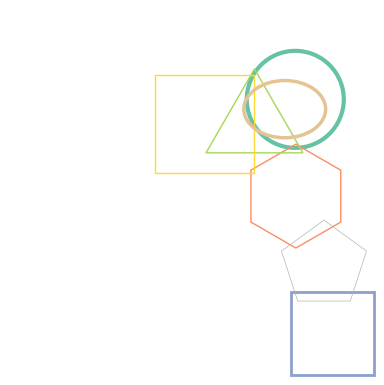[{"shape": "circle", "thickness": 3, "radius": 0.63, "center": [0.767, 0.742]}, {"shape": "hexagon", "thickness": 1, "radius": 0.67, "center": [0.768, 0.491]}, {"shape": "square", "thickness": 2, "radius": 0.54, "center": [0.863, 0.133]}, {"shape": "triangle", "thickness": 1, "radius": 0.73, "center": [0.661, 0.676]}, {"shape": "square", "thickness": 1, "radius": 0.64, "center": [0.531, 0.678]}, {"shape": "oval", "thickness": 2.5, "radius": 0.53, "center": [0.74, 0.716]}, {"shape": "pentagon", "thickness": 0.5, "radius": 0.58, "center": [0.842, 0.312]}]